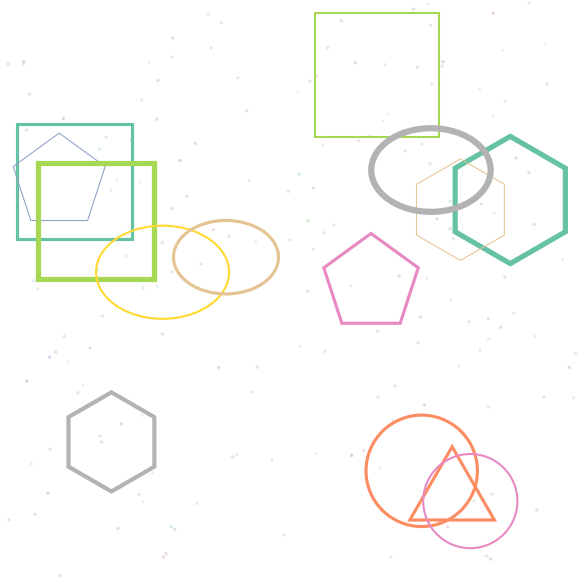[{"shape": "hexagon", "thickness": 2.5, "radius": 0.55, "center": [0.884, 0.653]}, {"shape": "square", "thickness": 1.5, "radius": 0.5, "center": [0.13, 0.685]}, {"shape": "circle", "thickness": 1.5, "radius": 0.48, "center": [0.73, 0.184]}, {"shape": "triangle", "thickness": 1.5, "radius": 0.42, "center": [0.783, 0.141]}, {"shape": "pentagon", "thickness": 0.5, "radius": 0.42, "center": [0.102, 0.685]}, {"shape": "circle", "thickness": 1, "radius": 0.41, "center": [0.814, 0.131]}, {"shape": "pentagon", "thickness": 1.5, "radius": 0.43, "center": [0.642, 0.509]}, {"shape": "square", "thickness": 2.5, "radius": 0.5, "center": [0.167, 0.617]}, {"shape": "square", "thickness": 1, "radius": 0.54, "center": [0.652, 0.869]}, {"shape": "oval", "thickness": 1, "radius": 0.58, "center": [0.281, 0.528]}, {"shape": "hexagon", "thickness": 0.5, "radius": 0.44, "center": [0.797, 0.636]}, {"shape": "oval", "thickness": 1.5, "radius": 0.45, "center": [0.391, 0.554]}, {"shape": "hexagon", "thickness": 2, "radius": 0.43, "center": [0.193, 0.234]}, {"shape": "oval", "thickness": 3, "radius": 0.52, "center": [0.746, 0.705]}]